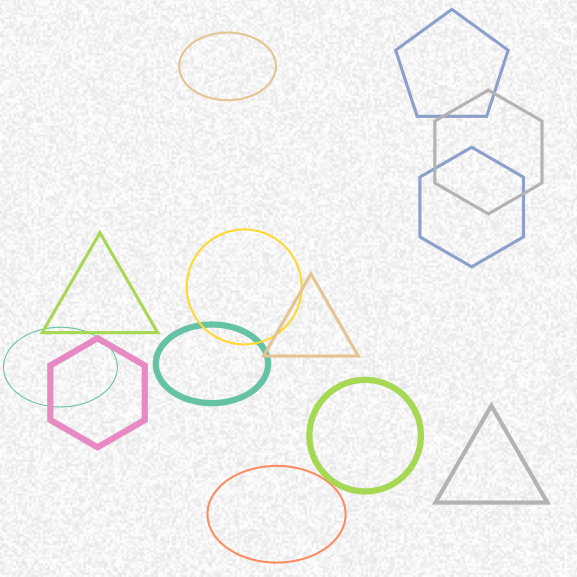[{"shape": "oval", "thickness": 0.5, "radius": 0.49, "center": [0.105, 0.363]}, {"shape": "oval", "thickness": 3, "radius": 0.49, "center": [0.367, 0.369]}, {"shape": "oval", "thickness": 1, "radius": 0.6, "center": [0.479, 0.109]}, {"shape": "pentagon", "thickness": 1.5, "radius": 0.51, "center": [0.782, 0.881]}, {"shape": "hexagon", "thickness": 1.5, "radius": 0.52, "center": [0.817, 0.641]}, {"shape": "hexagon", "thickness": 3, "radius": 0.47, "center": [0.169, 0.319]}, {"shape": "triangle", "thickness": 1.5, "radius": 0.58, "center": [0.173, 0.481]}, {"shape": "circle", "thickness": 3, "radius": 0.48, "center": [0.632, 0.245]}, {"shape": "circle", "thickness": 1, "radius": 0.5, "center": [0.423, 0.502]}, {"shape": "oval", "thickness": 1, "radius": 0.42, "center": [0.394, 0.884]}, {"shape": "triangle", "thickness": 1.5, "radius": 0.47, "center": [0.538, 0.43]}, {"shape": "triangle", "thickness": 2, "radius": 0.56, "center": [0.851, 0.185]}, {"shape": "hexagon", "thickness": 1.5, "radius": 0.54, "center": [0.846, 0.736]}]